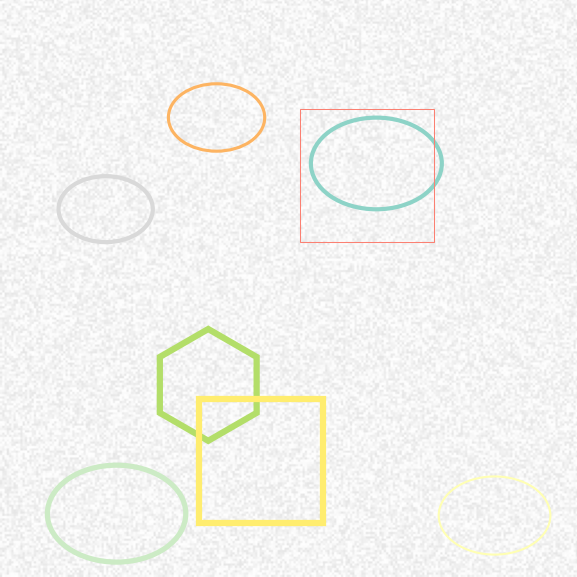[{"shape": "oval", "thickness": 2, "radius": 0.57, "center": [0.652, 0.716]}, {"shape": "oval", "thickness": 1, "radius": 0.48, "center": [0.856, 0.106]}, {"shape": "square", "thickness": 0.5, "radius": 0.58, "center": [0.635, 0.695]}, {"shape": "oval", "thickness": 1.5, "radius": 0.42, "center": [0.375, 0.796]}, {"shape": "hexagon", "thickness": 3, "radius": 0.48, "center": [0.361, 0.333]}, {"shape": "oval", "thickness": 2, "radius": 0.41, "center": [0.183, 0.637]}, {"shape": "oval", "thickness": 2.5, "radius": 0.6, "center": [0.202, 0.11]}, {"shape": "square", "thickness": 3, "radius": 0.54, "center": [0.451, 0.201]}]